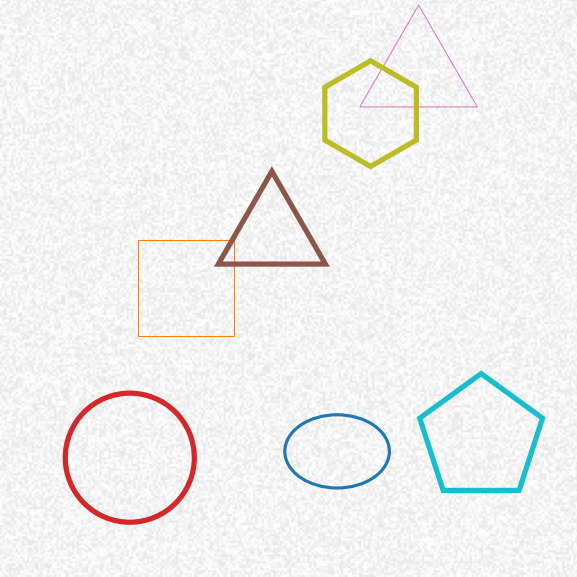[{"shape": "oval", "thickness": 1.5, "radius": 0.45, "center": [0.584, 0.218]}, {"shape": "square", "thickness": 0.5, "radius": 0.41, "center": [0.322, 0.501]}, {"shape": "circle", "thickness": 2.5, "radius": 0.56, "center": [0.225, 0.207]}, {"shape": "triangle", "thickness": 2.5, "radius": 0.54, "center": [0.471, 0.595]}, {"shape": "triangle", "thickness": 0.5, "radius": 0.59, "center": [0.725, 0.873]}, {"shape": "hexagon", "thickness": 2.5, "radius": 0.46, "center": [0.642, 0.802]}, {"shape": "pentagon", "thickness": 2.5, "radius": 0.56, "center": [0.833, 0.24]}]